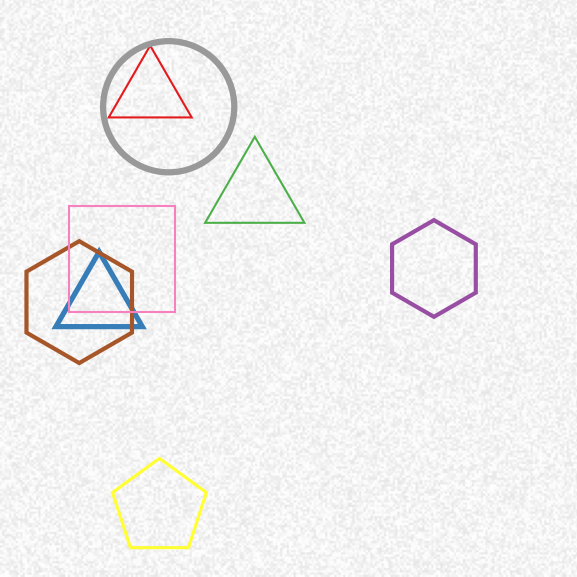[{"shape": "triangle", "thickness": 1, "radius": 0.41, "center": [0.26, 0.837]}, {"shape": "triangle", "thickness": 2.5, "radius": 0.43, "center": [0.172, 0.477]}, {"shape": "triangle", "thickness": 1, "radius": 0.5, "center": [0.441, 0.663]}, {"shape": "hexagon", "thickness": 2, "radius": 0.42, "center": [0.751, 0.534]}, {"shape": "pentagon", "thickness": 1.5, "radius": 0.43, "center": [0.276, 0.12]}, {"shape": "hexagon", "thickness": 2, "radius": 0.53, "center": [0.137, 0.476]}, {"shape": "square", "thickness": 1, "radius": 0.46, "center": [0.211, 0.551]}, {"shape": "circle", "thickness": 3, "radius": 0.57, "center": [0.292, 0.814]}]